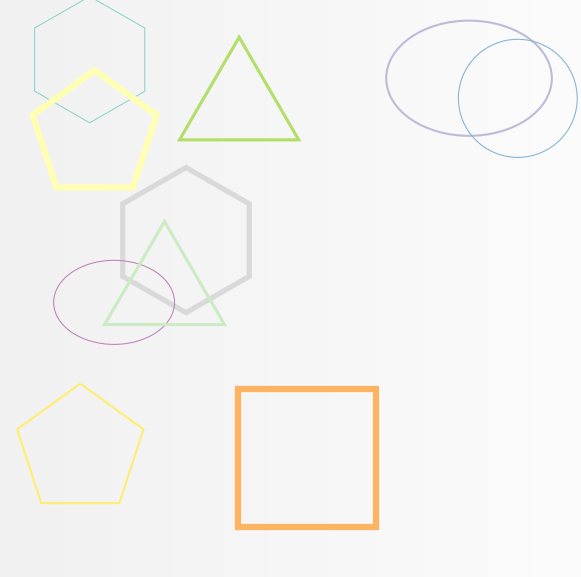[{"shape": "hexagon", "thickness": 0.5, "radius": 0.55, "center": [0.154, 0.896]}, {"shape": "pentagon", "thickness": 3, "radius": 0.56, "center": [0.163, 0.765]}, {"shape": "oval", "thickness": 1, "radius": 0.71, "center": [0.807, 0.864]}, {"shape": "circle", "thickness": 0.5, "radius": 0.51, "center": [0.891, 0.829]}, {"shape": "square", "thickness": 3, "radius": 0.59, "center": [0.529, 0.206]}, {"shape": "triangle", "thickness": 1.5, "radius": 0.59, "center": [0.411, 0.816]}, {"shape": "hexagon", "thickness": 2.5, "radius": 0.63, "center": [0.32, 0.583]}, {"shape": "oval", "thickness": 0.5, "radius": 0.52, "center": [0.196, 0.476]}, {"shape": "triangle", "thickness": 1.5, "radius": 0.6, "center": [0.283, 0.497]}, {"shape": "pentagon", "thickness": 1, "radius": 0.57, "center": [0.138, 0.22]}]